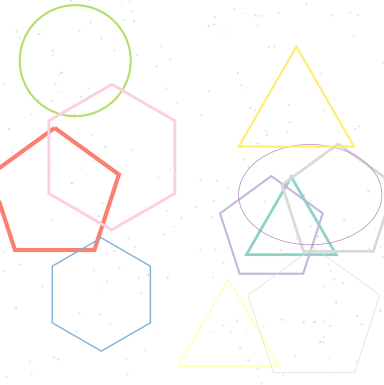[{"shape": "triangle", "thickness": 2, "radius": 0.67, "center": [0.757, 0.406]}, {"shape": "triangle", "thickness": 1, "radius": 0.75, "center": [0.594, 0.124]}, {"shape": "pentagon", "thickness": 1.5, "radius": 0.7, "center": [0.705, 0.402]}, {"shape": "pentagon", "thickness": 3, "radius": 0.88, "center": [0.142, 0.492]}, {"shape": "hexagon", "thickness": 1, "radius": 0.74, "center": [0.263, 0.235]}, {"shape": "circle", "thickness": 1.5, "radius": 0.72, "center": [0.195, 0.842]}, {"shape": "hexagon", "thickness": 2, "radius": 0.94, "center": [0.291, 0.592]}, {"shape": "pentagon", "thickness": 2, "radius": 0.77, "center": [0.879, 0.472]}, {"shape": "oval", "thickness": 0.5, "radius": 0.93, "center": [0.806, 0.494]}, {"shape": "pentagon", "thickness": 0.5, "radius": 0.9, "center": [0.815, 0.178]}, {"shape": "triangle", "thickness": 1.5, "radius": 0.87, "center": [0.77, 0.706]}]